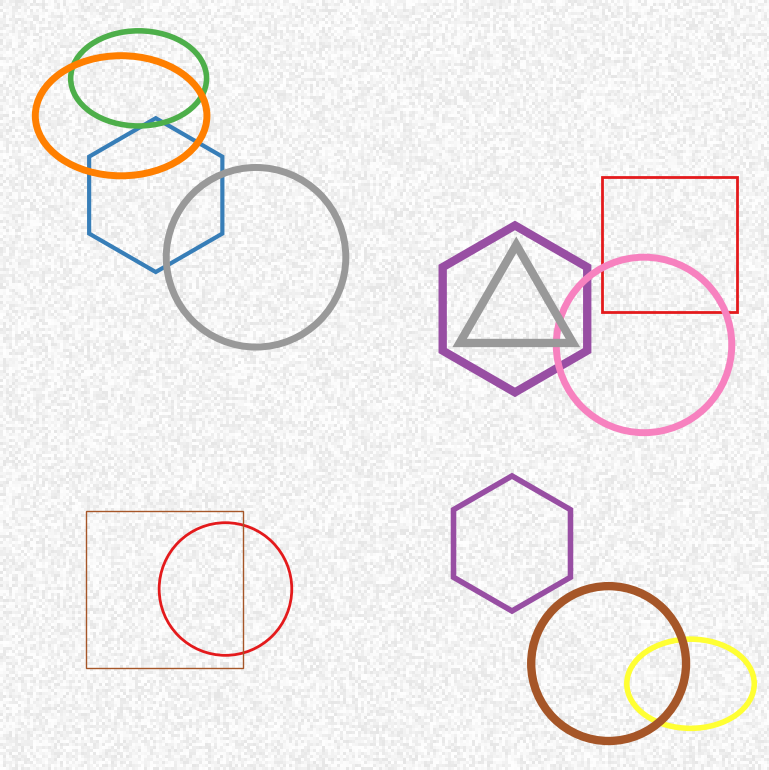[{"shape": "square", "thickness": 1, "radius": 0.44, "center": [0.869, 0.682]}, {"shape": "circle", "thickness": 1, "radius": 0.43, "center": [0.293, 0.235]}, {"shape": "hexagon", "thickness": 1.5, "radius": 0.5, "center": [0.202, 0.747]}, {"shape": "oval", "thickness": 2, "radius": 0.44, "center": [0.18, 0.898]}, {"shape": "hexagon", "thickness": 3, "radius": 0.54, "center": [0.669, 0.599]}, {"shape": "hexagon", "thickness": 2, "radius": 0.44, "center": [0.665, 0.294]}, {"shape": "oval", "thickness": 2.5, "radius": 0.56, "center": [0.157, 0.85]}, {"shape": "oval", "thickness": 2, "radius": 0.41, "center": [0.897, 0.112]}, {"shape": "square", "thickness": 0.5, "radius": 0.51, "center": [0.214, 0.234]}, {"shape": "circle", "thickness": 3, "radius": 0.5, "center": [0.79, 0.138]}, {"shape": "circle", "thickness": 2.5, "radius": 0.57, "center": [0.836, 0.552]}, {"shape": "circle", "thickness": 2.5, "radius": 0.58, "center": [0.332, 0.666]}, {"shape": "triangle", "thickness": 3, "radius": 0.42, "center": [0.67, 0.597]}]